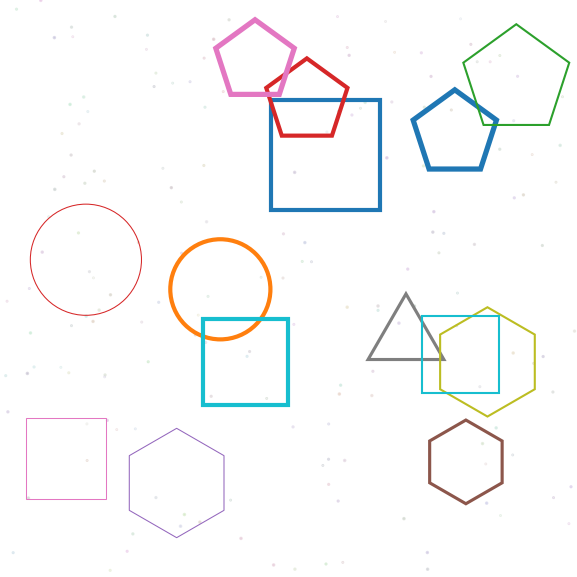[{"shape": "pentagon", "thickness": 2.5, "radius": 0.38, "center": [0.788, 0.768]}, {"shape": "square", "thickness": 2, "radius": 0.48, "center": [0.564, 0.73]}, {"shape": "circle", "thickness": 2, "radius": 0.43, "center": [0.382, 0.498]}, {"shape": "pentagon", "thickness": 1, "radius": 0.48, "center": [0.894, 0.861]}, {"shape": "pentagon", "thickness": 2, "radius": 0.37, "center": [0.531, 0.824]}, {"shape": "circle", "thickness": 0.5, "radius": 0.48, "center": [0.149, 0.549]}, {"shape": "hexagon", "thickness": 0.5, "radius": 0.47, "center": [0.306, 0.163]}, {"shape": "hexagon", "thickness": 1.5, "radius": 0.36, "center": [0.807, 0.199]}, {"shape": "pentagon", "thickness": 2.5, "radius": 0.36, "center": [0.442, 0.893]}, {"shape": "square", "thickness": 0.5, "radius": 0.35, "center": [0.114, 0.205]}, {"shape": "triangle", "thickness": 1.5, "radius": 0.38, "center": [0.703, 0.414]}, {"shape": "hexagon", "thickness": 1, "radius": 0.47, "center": [0.844, 0.372]}, {"shape": "square", "thickness": 1, "radius": 0.34, "center": [0.797, 0.385]}, {"shape": "square", "thickness": 2, "radius": 0.37, "center": [0.425, 0.372]}]